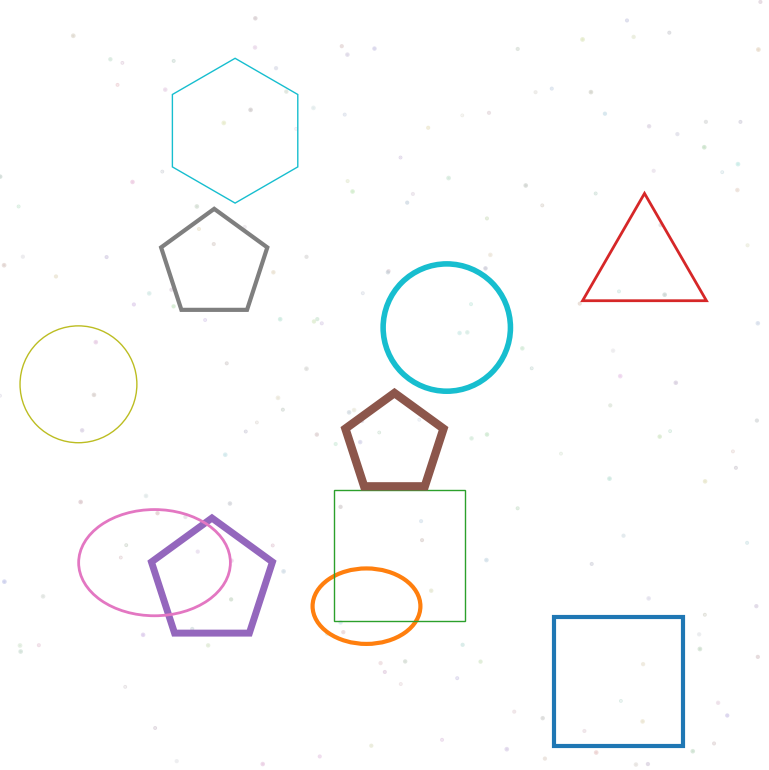[{"shape": "square", "thickness": 1.5, "radius": 0.42, "center": [0.803, 0.115]}, {"shape": "oval", "thickness": 1.5, "radius": 0.35, "center": [0.476, 0.213]}, {"shape": "square", "thickness": 0.5, "radius": 0.43, "center": [0.519, 0.278]}, {"shape": "triangle", "thickness": 1, "radius": 0.46, "center": [0.837, 0.656]}, {"shape": "pentagon", "thickness": 2.5, "radius": 0.41, "center": [0.275, 0.245]}, {"shape": "pentagon", "thickness": 3, "radius": 0.33, "center": [0.512, 0.423]}, {"shape": "oval", "thickness": 1, "radius": 0.49, "center": [0.201, 0.269]}, {"shape": "pentagon", "thickness": 1.5, "radius": 0.36, "center": [0.278, 0.656]}, {"shape": "circle", "thickness": 0.5, "radius": 0.38, "center": [0.102, 0.501]}, {"shape": "hexagon", "thickness": 0.5, "radius": 0.47, "center": [0.305, 0.83]}, {"shape": "circle", "thickness": 2, "radius": 0.41, "center": [0.58, 0.575]}]